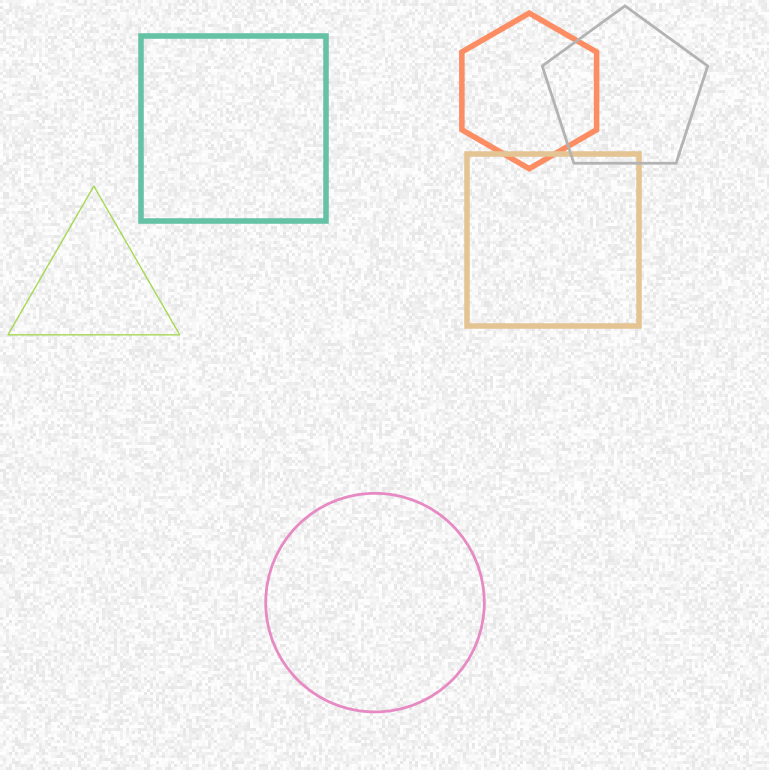[{"shape": "square", "thickness": 2, "radius": 0.6, "center": [0.303, 0.833]}, {"shape": "hexagon", "thickness": 2, "radius": 0.51, "center": [0.687, 0.882]}, {"shape": "circle", "thickness": 1, "radius": 0.71, "center": [0.487, 0.217]}, {"shape": "triangle", "thickness": 0.5, "radius": 0.64, "center": [0.122, 0.63]}, {"shape": "square", "thickness": 2, "radius": 0.56, "center": [0.718, 0.689]}, {"shape": "pentagon", "thickness": 1, "radius": 0.56, "center": [0.812, 0.879]}]